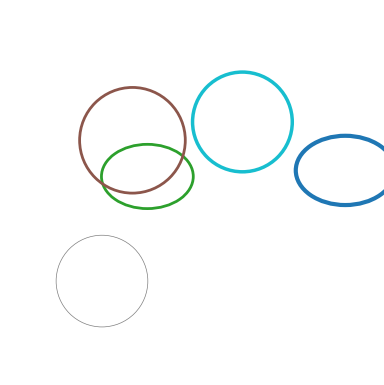[{"shape": "oval", "thickness": 3, "radius": 0.64, "center": [0.897, 0.557]}, {"shape": "oval", "thickness": 2, "radius": 0.6, "center": [0.383, 0.542]}, {"shape": "circle", "thickness": 2, "radius": 0.69, "center": [0.344, 0.636]}, {"shape": "circle", "thickness": 0.5, "radius": 0.6, "center": [0.265, 0.27]}, {"shape": "circle", "thickness": 2.5, "radius": 0.65, "center": [0.63, 0.683]}]